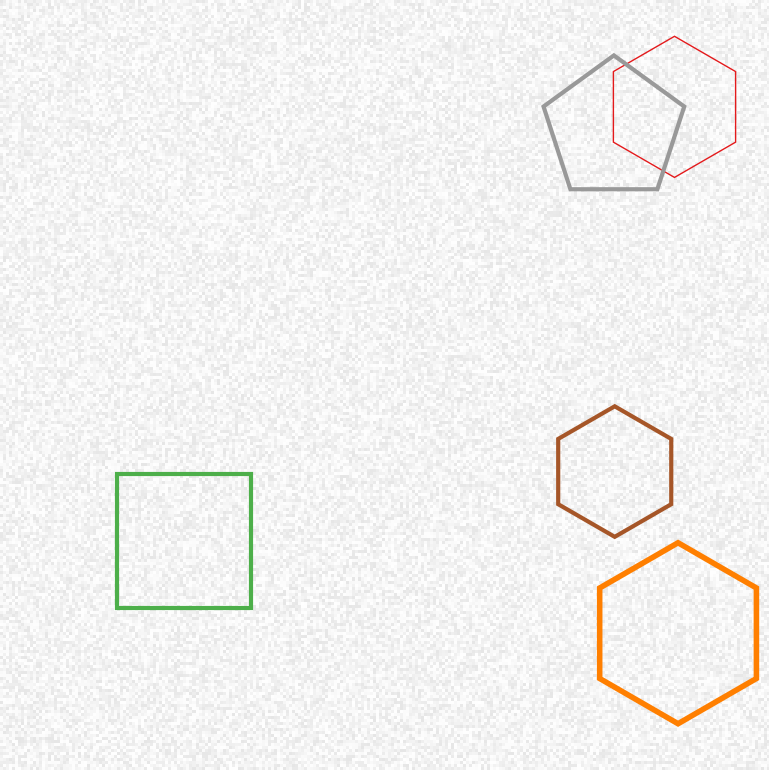[{"shape": "hexagon", "thickness": 0.5, "radius": 0.46, "center": [0.876, 0.861]}, {"shape": "square", "thickness": 1.5, "radius": 0.43, "center": [0.239, 0.298]}, {"shape": "hexagon", "thickness": 2, "radius": 0.59, "center": [0.881, 0.178]}, {"shape": "hexagon", "thickness": 1.5, "radius": 0.42, "center": [0.798, 0.388]}, {"shape": "pentagon", "thickness": 1.5, "radius": 0.48, "center": [0.797, 0.832]}]